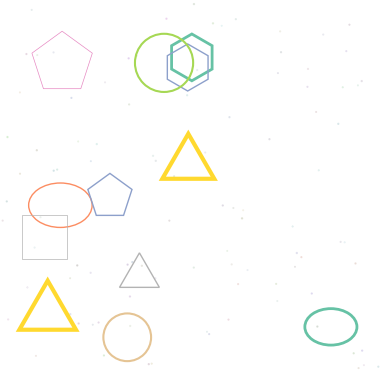[{"shape": "oval", "thickness": 2, "radius": 0.34, "center": [0.859, 0.151]}, {"shape": "hexagon", "thickness": 2, "radius": 0.3, "center": [0.498, 0.851]}, {"shape": "oval", "thickness": 1, "radius": 0.41, "center": [0.157, 0.467]}, {"shape": "pentagon", "thickness": 1, "radius": 0.3, "center": [0.286, 0.489]}, {"shape": "hexagon", "thickness": 1, "radius": 0.31, "center": [0.488, 0.825]}, {"shape": "pentagon", "thickness": 0.5, "radius": 0.41, "center": [0.161, 0.836]}, {"shape": "circle", "thickness": 1.5, "radius": 0.38, "center": [0.426, 0.837]}, {"shape": "triangle", "thickness": 3, "radius": 0.39, "center": [0.489, 0.575]}, {"shape": "triangle", "thickness": 3, "radius": 0.42, "center": [0.124, 0.186]}, {"shape": "circle", "thickness": 1.5, "radius": 0.31, "center": [0.33, 0.124]}, {"shape": "triangle", "thickness": 1, "radius": 0.3, "center": [0.362, 0.283]}, {"shape": "square", "thickness": 0.5, "radius": 0.29, "center": [0.115, 0.384]}]